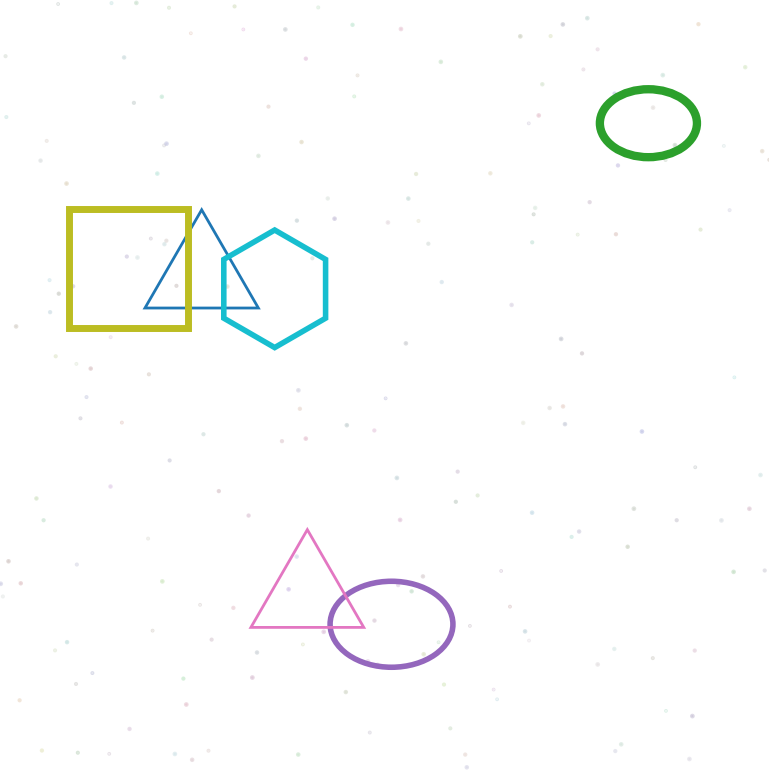[{"shape": "triangle", "thickness": 1, "radius": 0.43, "center": [0.262, 0.642]}, {"shape": "oval", "thickness": 3, "radius": 0.32, "center": [0.842, 0.84]}, {"shape": "oval", "thickness": 2, "radius": 0.4, "center": [0.508, 0.189]}, {"shape": "triangle", "thickness": 1, "radius": 0.42, "center": [0.399, 0.228]}, {"shape": "square", "thickness": 2.5, "radius": 0.39, "center": [0.167, 0.651]}, {"shape": "hexagon", "thickness": 2, "radius": 0.38, "center": [0.357, 0.625]}]